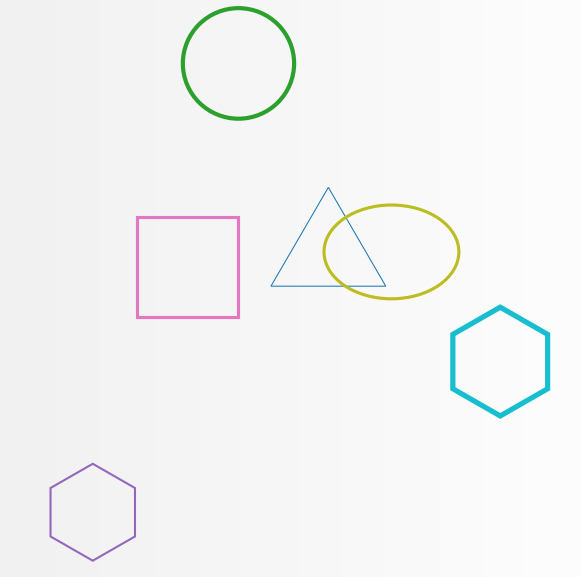[{"shape": "triangle", "thickness": 0.5, "radius": 0.57, "center": [0.565, 0.561]}, {"shape": "circle", "thickness": 2, "radius": 0.48, "center": [0.41, 0.889]}, {"shape": "hexagon", "thickness": 1, "radius": 0.42, "center": [0.16, 0.112]}, {"shape": "square", "thickness": 1.5, "radius": 0.43, "center": [0.323, 0.537]}, {"shape": "oval", "thickness": 1.5, "radius": 0.58, "center": [0.673, 0.563]}, {"shape": "hexagon", "thickness": 2.5, "radius": 0.47, "center": [0.861, 0.373]}]